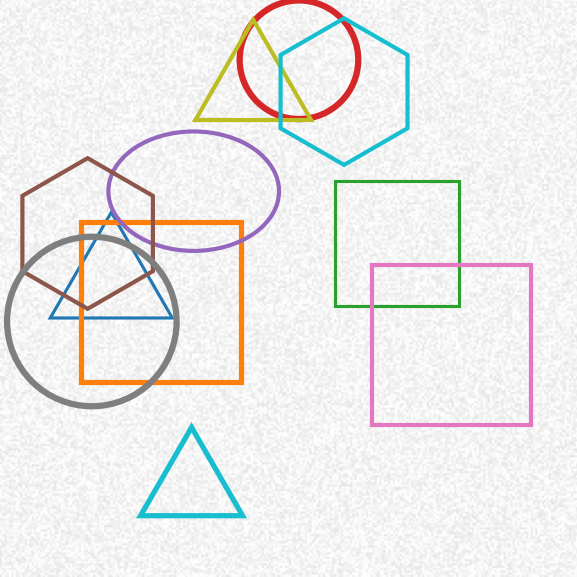[{"shape": "triangle", "thickness": 1.5, "radius": 0.61, "center": [0.193, 0.51]}, {"shape": "square", "thickness": 2.5, "radius": 0.69, "center": [0.279, 0.476]}, {"shape": "square", "thickness": 1.5, "radius": 0.54, "center": [0.687, 0.577]}, {"shape": "circle", "thickness": 3, "radius": 0.51, "center": [0.518, 0.896]}, {"shape": "oval", "thickness": 2, "radius": 0.74, "center": [0.335, 0.668]}, {"shape": "hexagon", "thickness": 2, "radius": 0.65, "center": [0.152, 0.595]}, {"shape": "square", "thickness": 2, "radius": 0.69, "center": [0.782, 0.401]}, {"shape": "circle", "thickness": 3, "radius": 0.73, "center": [0.159, 0.442]}, {"shape": "triangle", "thickness": 2, "radius": 0.58, "center": [0.439, 0.849]}, {"shape": "triangle", "thickness": 2.5, "radius": 0.51, "center": [0.332, 0.157]}, {"shape": "hexagon", "thickness": 2, "radius": 0.63, "center": [0.596, 0.841]}]